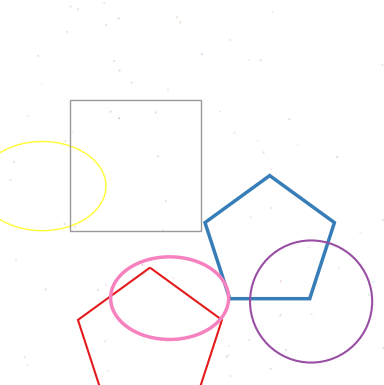[{"shape": "pentagon", "thickness": 1.5, "radius": 0.98, "center": [0.389, 0.108]}, {"shape": "pentagon", "thickness": 2.5, "radius": 0.88, "center": [0.701, 0.367]}, {"shape": "circle", "thickness": 1.5, "radius": 0.79, "center": [0.808, 0.217]}, {"shape": "oval", "thickness": 1, "radius": 0.83, "center": [0.11, 0.517]}, {"shape": "oval", "thickness": 2.5, "radius": 0.77, "center": [0.441, 0.226]}, {"shape": "square", "thickness": 1, "radius": 0.85, "center": [0.352, 0.57]}]